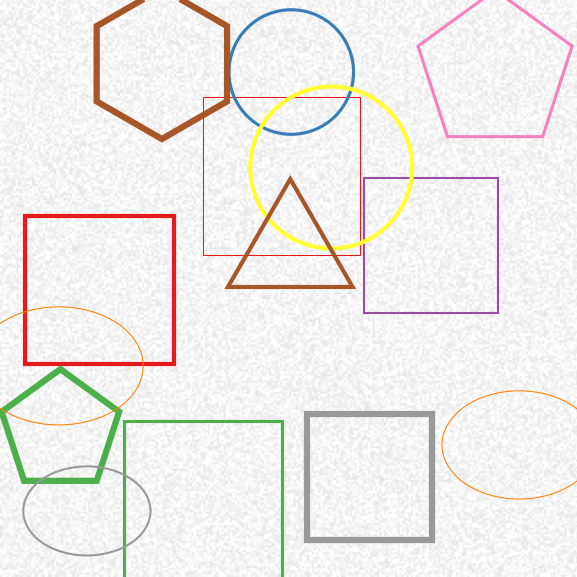[{"shape": "square", "thickness": 0.5, "radius": 0.68, "center": [0.488, 0.694]}, {"shape": "square", "thickness": 2, "radius": 0.64, "center": [0.172, 0.497]}, {"shape": "circle", "thickness": 1.5, "radius": 0.54, "center": [0.504, 0.874]}, {"shape": "square", "thickness": 1.5, "radius": 0.69, "center": [0.351, 0.133]}, {"shape": "pentagon", "thickness": 3, "radius": 0.53, "center": [0.105, 0.253]}, {"shape": "square", "thickness": 1, "radius": 0.58, "center": [0.746, 0.574]}, {"shape": "oval", "thickness": 0.5, "radius": 0.67, "center": [0.899, 0.229]}, {"shape": "oval", "thickness": 0.5, "radius": 0.73, "center": [0.102, 0.366]}, {"shape": "circle", "thickness": 2, "radius": 0.7, "center": [0.574, 0.709]}, {"shape": "triangle", "thickness": 2, "radius": 0.62, "center": [0.503, 0.565]}, {"shape": "hexagon", "thickness": 3, "radius": 0.65, "center": [0.28, 0.889]}, {"shape": "pentagon", "thickness": 1.5, "radius": 0.7, "center": [0.857, 0.876]}, {"shape": "square", "thickness": 3, "radius": 0.54, "center": [0.64, 0.173]}, {"shape": "oval", "thickness": 1, "radius": 0.55, "center": [0.15, 0.114]}]